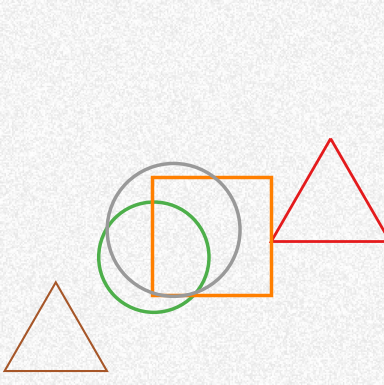[{"shape": "triangle", "thickness": 2, "radius": 0.89, "center": [0.859, 0.462]}, {"shape": "circle", "thickness": 2.5, "radius": 0.72, "center": [0.4, 0.332]}, {"shape": "square", "thickness": 2.5, "radius": 0.77, "center": [0.55, 0.388]}, {"shape": "triangle", "thickness": 1.5, "radius": 0.77, "center": [0.145, 0.113]}, {"shape": "circle", "thickness": 2.5, "radius": 0.86, "center": [0.451, 0.403]}]